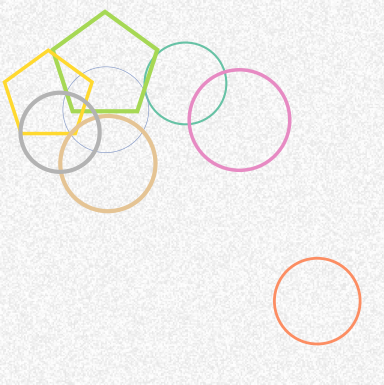[{"shape": "circle", "thickness": 1.5, "radius": 0.53, "center": [0.482, 0.783]}, {"shape": "circle", "thickness": 2, "radius": 0.56, "center": [0.824, 0.218]}, {"shape": "circle", "thickness": 0.5, "radius": 0.56, "center": [0.275, 0.715]}, {"shape": "circle", "thickness": 2.5, "radius": 0.65, "center": [0.622, 0.688]}, {"shape": "pentagon", "thickness": 3, "radius": 0.71, "center": [0.273, 0.826]}, {"shape": "pentagon", "thickness": 2.5, "radius": 0.6, "center": [0.125, 0.75]}, {"shape": "circle", "thickness": 3, "radius": 0.62, "center": [0.28, 0.575]}, {"shape": "circle", "thickness": 3, "radius": 0.51, "center": [0.156, 0.656]}]